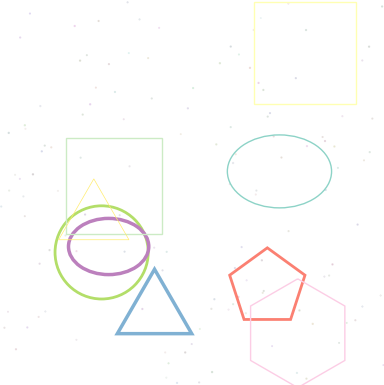[{"shape": "oval", "thickness": 1, "radius": 0.68, "center": [0.726, 0.555]}, {"shape": "square", "thickness": 1, "radius": 0.66, "center": [0.793, 0.862]}, {"shape": "pentagon", "thickness": 2, "radius": 0.51, "center": [0.694, 0.253]}, {"shape": "triangle", "thickness": 2.5, "radius": 0.56, "center": [0.401, 0.189]}, {"shape": "circle", "thickness": 2, "radius": 0.61, "center": [0.264, 0.344]}, {"shape": "hexagon", "thickness": 1, "radius": 0.71, "center": [0.773, 0.134]}, {"shape": "oval", "thickness": 2.5, "radius": 0.52, "center": [0.282, 0.36]}, {"shape": "square", "thickness": 1, "radius": 0.63, "center": [0.295, 0.517]}, {"shape": "triangle", "thickness": 0.5, "radius": 0.53, "center": [0.244, 0.43]}]